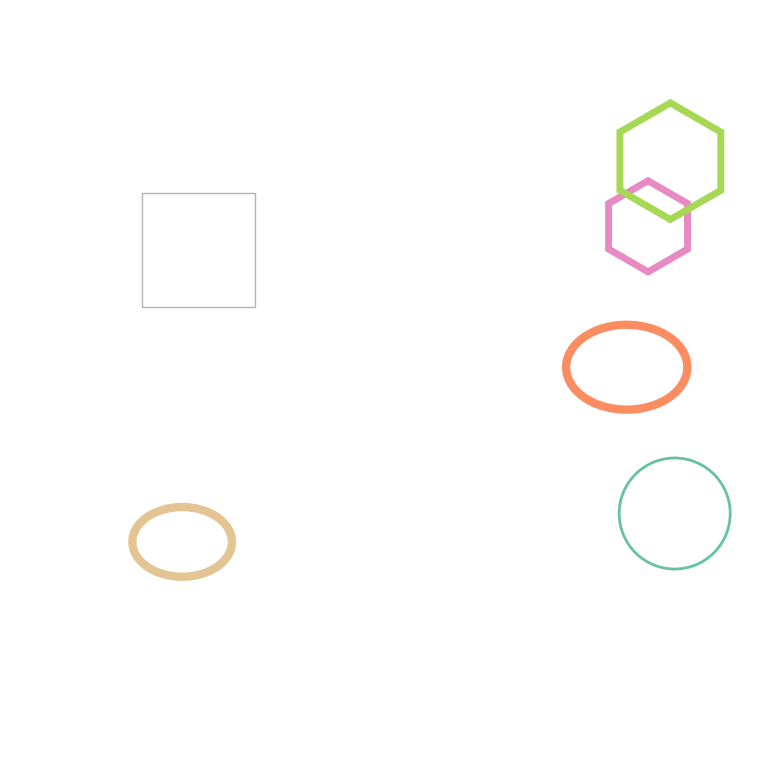[{"shape": "circle", "thickness": 1, "radius": 0.36, "center": [0.876, 0.333]}, {"shape": "oval", "thickness": 3, "radius": 0.39, "center": [0.814, 0.523]}, {"shape": "hexagon", "thickness": 2.5, "radius": 0.3, "center": [0.842, 0.706]}, {"shape": "hexagon", "thickness": 2.5, "radius": 0.38, "center": [0.871, 0.791]}, {"shape": "oval", "thickness": 3, "radius": 0.32, "center": [0.237, 0.296]}, {"shape": "square", "thickness": 0.5, "radius": 0.37, "center": [0.258, 0.675]}]